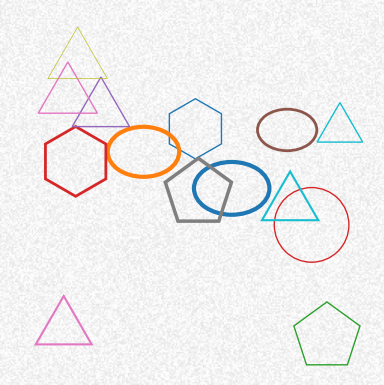[{"shape": "hexagon", "thickness": 1, "radius": 0.39, "center": [0.508, 0.665]}, {"shape": "oval", "thickness": 3, "radius": 0.49, "center": [0.602, 0.511]}, {"shape": "oval", "thickness": 3, "radius": 0.46, "center": [0.373, 0.606]}, {"shape": "pentagon", "thickness": 1, "radius": 0.45, "center": [0.849, 0.125]}, {"shape": "circle", "thickness": 1, "radius": 0.48, "center": [0.809, 0.416]}, {"shape": "hexagon", "thickness": 2, "radius": 0.45, "center": [0.197, 0.581]}, {"shape": "triangle", "thickness": 1, "radius": 0.43, "center": [0.262, 0.714]}, {"shape": "oval", "thickness": 2, "radius": 0.39, "center": [0.746, 0.662]}, {"shape": "triangle", "thickness": 1.5, "radius": 0.42, "center": [0.166, 0.147]}, {"shape": "triangle", "thickness": 1, "radius": 0.44, "center": [0.176, 0.75]}, {"shape": "pentagon", "thickness": 2.5, "radius": 0.45, "center": [0.515, 0.499]}, {"shape": "triangle", "thickness": 0.5, "radius": 0.45, "center": [0.202, 0.84]}, {"shape": "triangle", "thickness": 1.5, "radius": 0.42, "center": [0.754, 0.47]}, {"shape": "triangle", "thickness": 1, "radius": 0.34, "center": [0.883, 0.665]}]